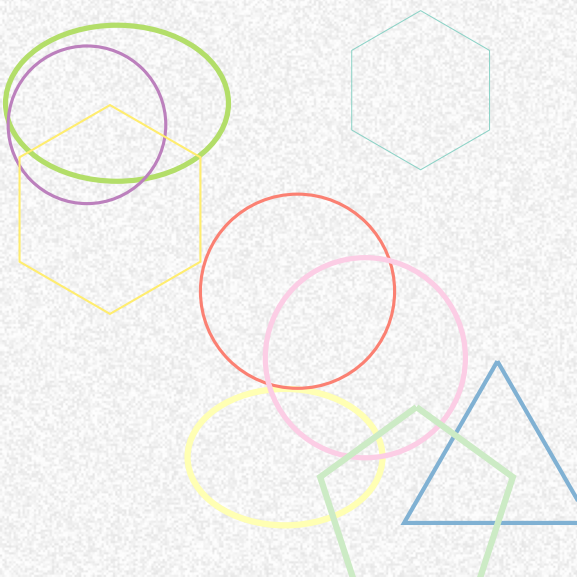[{"shape": "hexagon", "thickness": 0.5, "radius": 0.69, "center": [0.728, 0.843]}, {"shape": "oval", "thickness": 3, "radius": 0.84, "center": [0.494, 0.208]}, {"shape": "circle", "thickness": 1.5, "radius": 0.84, "center": [0.515, 0.495]}, {"shape": "triangle", "thickness": 2, "radius": 0.93, "center": [0.861, 0.187]}, {"shape": "oval", "thickness": 2.5, "radius": 0.97, "center": [0.203, 0.82]}, {"shape": "circle", "thickness": 2.5, "radius": 0.87, "center": [0.633, 0.38]}, {"shape": "circle", "thickness": 1.5, "radius": 0.68, "center": [0.151, 0.783]}, {"shape": "pentagon", "thickness": 3, "radius": 0.88, "center": [0.721, 0.119]}, {"shape": "hexagon", "thickness": 1, "radius": 0.9, "center": [0.19, 0.636]}]